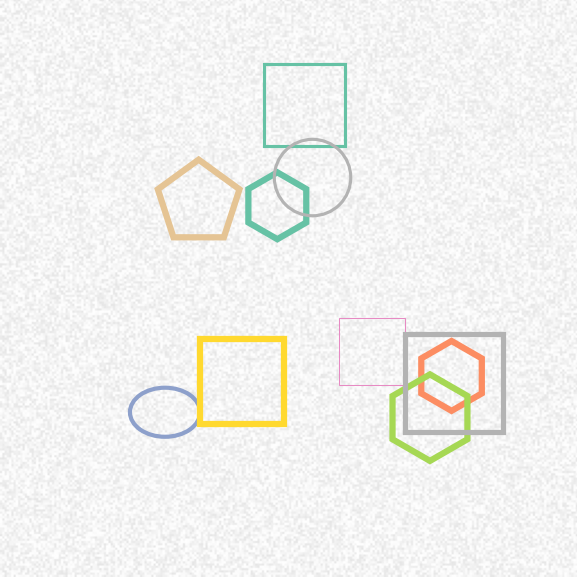[{"shape": "square", "thickness": 1.5, "radius": 0.35, "center": [0.528, 0.817]}, {"shape": "hexagon", "thickness": 3, "radius": 0.29, "center": [0.48, 0.643]}, {"shape": "hexagon", "thickness": 3, "radius": 0.3, "center": [0.782, 0.348]}, {"shape": "oval", "thickness": 2, "radius": 0.3, "center": [0.286, 0.285]}, {"shape": "square", "thickness": 0.5, "radius": 0.29, "center": [0.645, 0.39]}, {"shape": "hexagon", "thickness": 3, "radius": 0.37, "center": [0.745, 0.276]}, {"shape": "square", "thickness": 3, "radius": 0.37, "center": [0.419, 0.338]}, {"shape": "pentagon", "thickness": 3, "radius": 0.37, "center": [0.344, 0.648]}, {"shape": "circle", "thickness": 1.5, "radius": 0.33, "center": [0.541, 0.692]}, {"shape": "square", "thickness": 2.5, "radius": 0.43, "center": [0.786, 0.335]}]